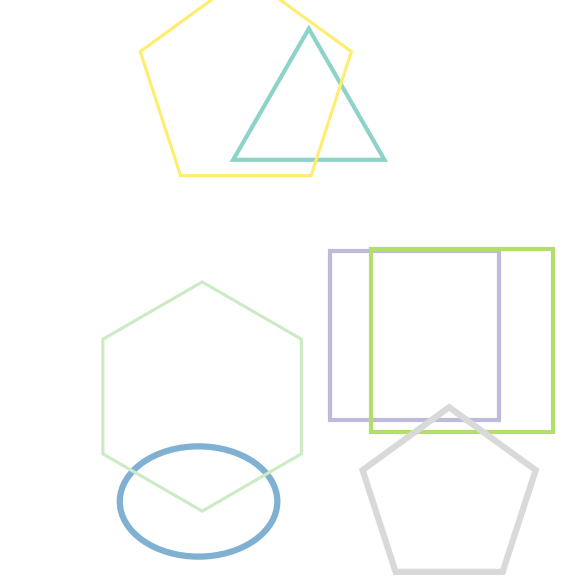[{"shape": "triangle", "thickness": 2, "radius": 0.76, "center": [0.535, 0.798]}, {"shape": "square", "thickness": 2, "radius": 0.73, "center": [0.717, 0.419]}, {"shape": "oval", "thickness": 3, "radius": 0.68, "center": [0.344, 0.131]}, {"shape": "square", "thickness": 2, "radius": 0.79, "center": [0.8, 0.409]}, {"shape": "pentagon", "thickness": 3, "radius": 0.79, "center": [0.778, 0.136]}, {"shape": "hexagon", "thickness": 1.5, "radius": 0.99, "center": [0.35, 0.312]}, {"shape": "pentagon", "thickness": 1.5, "radius": 0.96, "center": [0.426, 0.85]}]